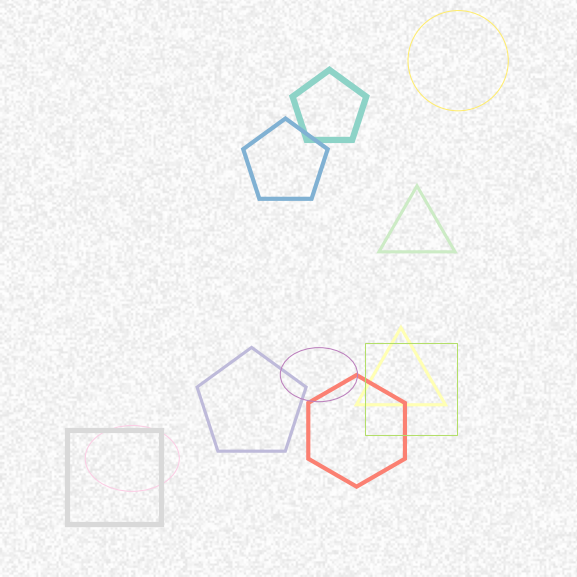[{"shape": "pentagon", "thickness": 3, "radius": 0.34, "center": [0.57, 0.811]}, {"shape": "triangle", "thickness": 1.5, "radius": 0.45, "center": [0.694, 0.343]}, {"shape": "pentagon", "thickness": 1.5, "radius": 0.5, "center": [0.436, 0.298]}, {"shape": "hexagon", "thickness": 2, "radius": 0.48, "center": [0.618, 0.253]}, {"shape": "pentagon", "thickness": 2, "radius": 0.38, "center": [0.494, 0.717]}, {"shape": "square", "thickness": 0.5, "radius": 0.4, "center": [0.712, 0.326]}, {"shape": "oval", "thickness": 0.5, "radius": 0.41, "center": [0.229, 0.205]}, {"shape": "square", "thickness": 2.5, "radius": 0.41, "center": [0.198, 0.174]}, {"shape": "oval", "thickness": 0.5, "radius": 0.33, "center": [0.552, 0.35]}, {"shape": "triangle", "thickness": 1.5, "radius": 0.38, "center": [0.722, 0.601]}, {"shape": "circle", "thickness": 0.5, "radius": 0.43, "center": [0.793, 0.894]}]